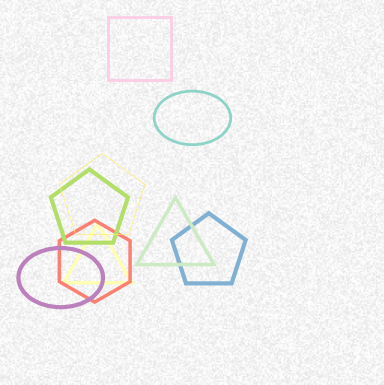[{"shape": "oval", "thickness": 2, "radius": 0.5, "center": [0.5, 0.694]}, {"shape": "triangle", "thickness": 2.5, "radius": 0.51, "center": [0.254, 0.317]}, {"shape": "hexagon", "thickness": 2.5, "radius": 0.53, "center": [0.246, 0.322]}, {"shape": "pentagon", "thickness": 3, "radius": 0.5, "center": [0.542, 0.346]}, {"shape": "pentagon", "thickness": 3, "radius": 0.53, "center": [0.232, 0.455]}, {"shape": "square", "thickness": 2, "radius": 0.41, "center": [0.362, 0.875]}, {"shape": "oval", "thickness": 3, "radius": 0.55, "center": [0.158, 0.279]}, {"shape": "triangle", "thickness": 2.5, "radius": 0.58, "center": [0.456, 0.371]}, {"shape": "pentagon", "thickness": 0.5, "radius": 0.58, "center": [0.265, 0.485]}]